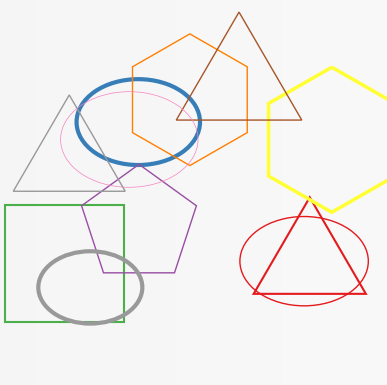[{"shape": "oval", "thickness": 1, "radius": 0.83, "center": [0.785, 0.322]}, {"shape": "triangle", "thickness": 1.5, "radius": 0.84, "center": [0.799, 0.32]}, {"shape": "oval", "thickness": 3, "radius": 0.8, "center": [0.357, 0.683]}, {"shape": "square", "thickness": 1.5, "radius": 0.77, "center": [0.166, 0.316]}, {"shape": "pentagon", "thickness": 1, "radius": 0.78, "center": [0.359, 0.417]}, {"shape": "hexagon", "thickness": 1, "radius": 0.85, "center": [0.49, 0.741]}, {"shape": "hexagon", "thickness": 2.5, "radius": 0.94, "center": [0.856, 0.637]}, {"shape": "triangle", "thickness": 1, "radius": 0.93, "center": [0.617, 0.782]}, {"shape": "oval", "thickness": 0.5, "radius": 0.89, "center": [0.334, 0.638]}, {"shape": "triangle", "thickness": 1, "radius": 0.83, "center": [0.179, 0.587]}, {"shape": "oval", "thickness": 3, "radius": 0.67, "center": [0.233, 0.253]}]